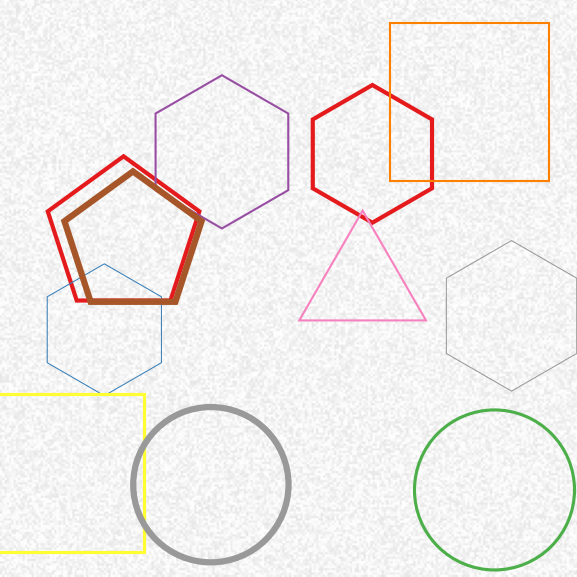[{"shape": "hexagon", "thickness": 2, "radius": 0.6, "center": [0.645, 0.733]}, {"shape": "pentagon", "thickness": 2, "radius": 0.69, "center": [0.214, 0.59]}, {"shape": "hexagon", "thickness": 0.5, "radius": 0.57, "center": [0.181, 0.428]}, {"shape": "circle", "thickness": 1.5, "radius": 0.69, "center": [0.856, 0.151]}, {"shape": "hexagon", "thickness": 1, "radius": 0.66, "center": [0.384, 0.736]}, {"shape": "square", "thickness": 1, "radius": 0.69, "center": [0.813, 0.823]}, {"shape": "square", "thickness": 1.5, "radius": 0.68, "center": [0.113, 0.18]}, {"shape": "pentagon", "thickness": 3, "radius": 0.62, "center": [0.23, 0.578]}, {"shape": "triangle", "thickness": 1, "radius": 0.63, "center": [0.628, 0.508]}, {"shape": "circle", "thickness": 3, "radius": 0.67, "center": [0.365, 0.16]}, {"shape": "hexagon", "thickness": 0.5, "radius": 0.65, "center": [0.886, 0.452]}]